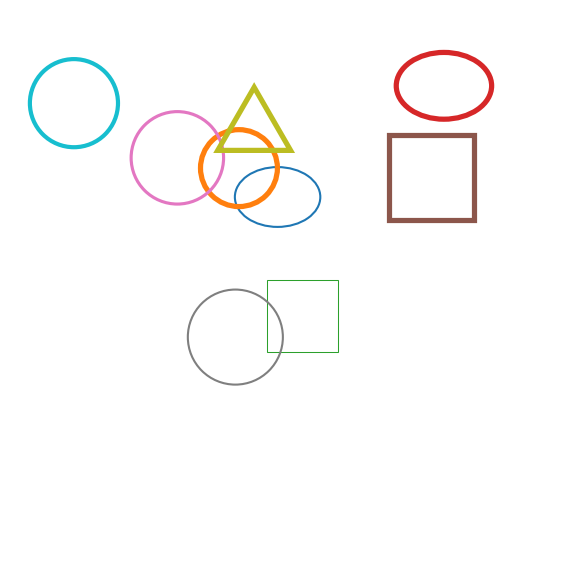[{"shape": "oval", "thickness": 1, "radius": 0.37, "center": [0.481, 0.658]}, {"shape": "circle", "thickness": 2.5, "radius": 0.33, "center": [0.414, 0.708]}, {"shape": "square", "thickness": 0.5, "radius": 0.31, "center": [0.524, 0.452]}, {"shape": "oval", "thickness": 2.5, "radius": 0.41, "center": [0.769, 0.851]}, {"shape": "square", "thickness": 2.5, "radius": 0.37, "center": [0.747, 0.691]}, {"shape": "circle", "thickness": 1.5, "radius": 0.4, "center": [0.307, 0.726]}, {"shape": "circle", "thickness": 1, "radius": 0.41, "center": [0.408, 0.415]}, {"shape": "triangle", "thickness": 2.5, "radius": 0.36, "center": [0.44, 0.775]}, {"shape": "circle", "thickness": 2, "radius": 0.38, "center": [0.128, 0.82]}]